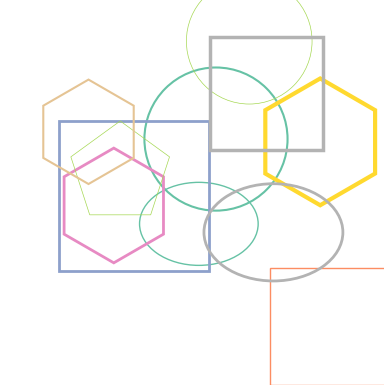[{"shape": "circle", "thickness": 1.5, "radius": 0.93, "center": [0.561, 0.639]}, {"shape": "oval", "thickness": 1, "radius": 0.77, "center": [0.517, 0.419]}, {"shape": "square", "thickness": 1, "radius": 0.77, "center": [0.853, 0.152]}, {"shape": "square", "thickness": 2, "radius": 0.97, "center": [0.347, 0.49]}, {"shape": "hexagon", "thickness": 2, "radius": 0.75, "center": [0.296, 0.466]}, {"shape": "pentagon", "thickness": 0.5, "radius": 0.67, "center": [0.312, 0.551]}, {"shape": "circle", "thickness": 0.5, "radius": 0.82, "center": [0.647, 0.893]}, {"shape": "hexagon", "thickness": 3, "radius": 0.82, "center": [0.832, 0.632]}, {"shape": "hexagon", "thickness": 1.5, "radius": 0.68, "center": [0.23, 0.658]}, {"shape": "oval", "thickness": 2, "radius": 0.9, "center": [0.71, 0.397]}, {"shape": "square", "thickness": 2.5, "radius": 0.73, "center": [0.693, 0.757]}]